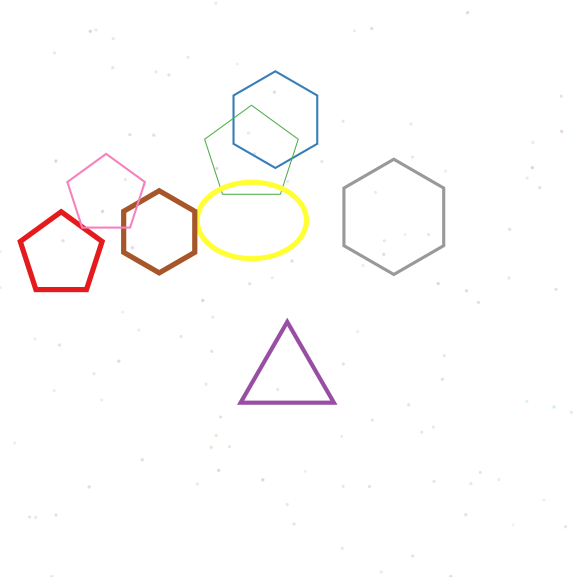[{"shape": "pentagon", "thickness": 2.5, "radius": 0.37, "center": [0.106, 0.558]}, {"shape": "hexagon", "thickness": 1, "radius": 0.42, "center": [0.477, 0.792]}, {"shape": "pentagon", "thickness": 0.5, "radius": 0.43, "center": [0.435, 0.732]}, {"shape": "triangle", "thickness": 2, "radius": 0.47, "center": [0.497, 0.348]}, {"shape": "oval", "thickness": 2.5, "radius": 0.47, "center": [0.436, 0.617]}, {"shape": "hexagon", "thickness": 2.5, "radius": 0.36, "center": [0.276, 0.598]}, {"shape": "pentagon", "thickness": 1, "radius": 0.35, "center": [0.184, 0.662]}, {"shape": "hexagon", "thickness": 1.5, "radius": 0.5, "center": [0.682, 0.624]}]